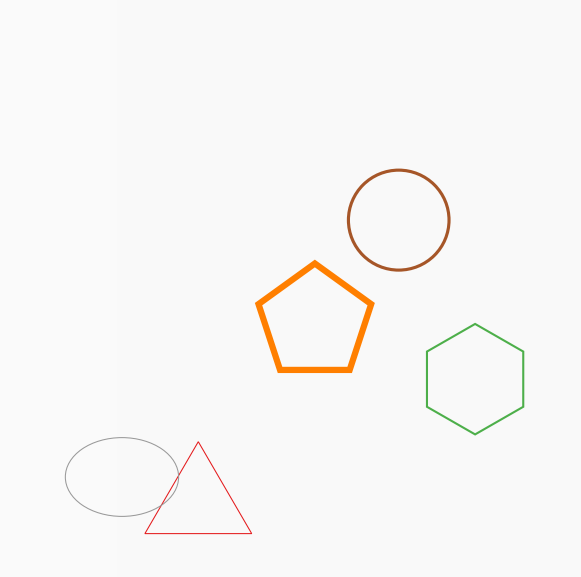[{"shape": "triangle", "thickness": 0.5, "radius": 0.53, "center": [0.341, 0.128]}, {"shape": "hexagon", "thickness": 1, "radius": 0.48, "center": [0.817, 0.343]}, {"shape": "pentagon", "thickness": 3, "radius": 0.51, "center": [0.542, 0.441]}, {"shape": "circle", "thickness": 1.5, "radius": 0.43, "center": [0.686, 0.618]}, {"shape": "oval", "thickness": 0.5, "radius": 0.49, "center": [0.21, 0.173]}]